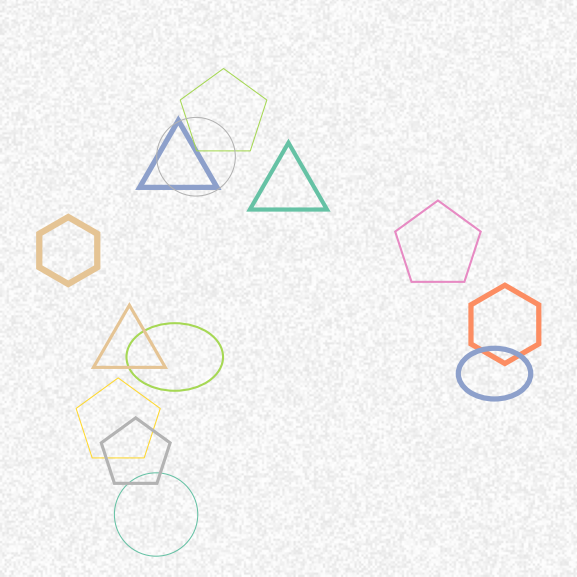[{"shape": "triangle", "thickness": 2, "radius": 0.39, "center": [0.499, 0.675]}, {"shape": "circle", "thickness": 0.5, "radius": 0.36, "center": [0.27, 0.108]}, {"shape": "hexagon", "thickness": 2.5, "radius": 0.34, "center": [0.874, 0.437]}, {"shape": "oval", "thickness": 2.5, "radius": 0.31, "center": [0.856, 0.352]}, {"shape": "triangle", "thickness": 2.5, "radius": 0.39, "center": [0.309, 0.713]}, {"shape": "pentagon", "thickness": 1, "radius": 0.39, "center": [0.758, 0.574]}, {"shape": "pentagon", "thickness": 0.5, "radius": 0.39, "center": [0.387, 0.802]}, {"shape": "oval", "thickness": 1, "radius": 0.42, "center": [0.303, 0.381]}, {"shape": "pentagon", "thickness": 0.5, "radius": 0.38, "center": [0.205, 0.268]}, {"shape": "triangle", "thickness": 1.5, "radius": 0.36, "center": [0.224, 0.399]}, {"shape": "hexagon", "thickness": 3, "radius": 0.29, "center": [0.118, 0.565]}, {"shape": "circle", "thickness": 0.5, "radius": 0.34, "center": [0.339, 0.728]}, {"shape": "pentagon", "thickness": 1.5, "radius": 0.31, "center": [0.235, 0.213]}]